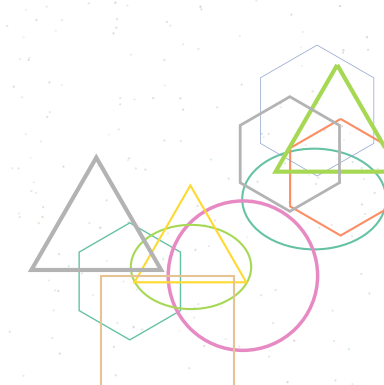[{"shape": "hexagon", "thickness": 1, "radius": 0.76, "center": [0.337, 0.269]}, {"shape": "oval", "thickness": 1.5, "radius": 0.93, "center": [0.816, 0.483]}, {"shape": "hexagon", "thickness": 1.5, "radius": 0.76, "center": [0.885, 0.54]}, {"shape": "hexagon", "thickness": 0.5, "radius": 0.85, "center": [0.824, 0.713]}, {"shape": "circle", "thickness": 2.5, "radius": 0.97, "center": [0.631, 0.284]}, {"shape": "triangle", "thickness": 3, "radius": 0.92, "center": [0.876, 0.646]}, {"shape": "oval", "thickness": 1.5, "radius": 0.78, "center": [0.496, 0.307]}, {"shape": "triangle", "thickness": 1.5, "radius": 0.84, "center": [0.495, 0.351]}, {"shape": "square", "thickness": 1.5, "radius": 0.87, "center": [0.435, 0.11]}, {"shape": "triangle", "thickness": 3, "radius": 0.97, "center": [0.25, 0.396]}, {"shape": "hexagon", "thickness": 2, "radius": 0.74, "center": [0.753, 0.6]}]